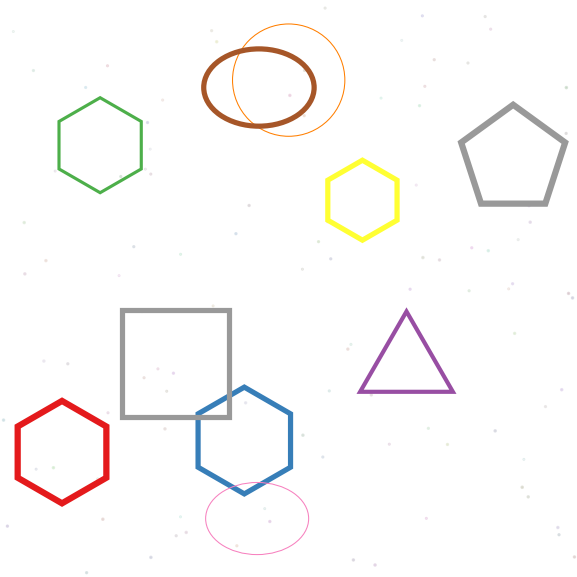[{"shape": "hexagon", "thickness": 3, "radius": 0.44, "center": [0.107, 0.216]}, {"shape": "hexagon", "thickness": 2.5, "radius": 0.46, "center": [0.423, 0.236]}, {"shape": "hexagon", "thickness": 1.5, "radius": 0.41, "center": [0.173, 0.748]}, {"shape": "triangle", "thickness": 2, "radius": 0.46, "center": [0.704, 0.367]}, {"shape": "circle", "thickness": 0.5, "radius": 0.49, "center": [0.5, 0.86]}, {"shape": "hexagon", "thickness": 2.5, "radius": 0.35, "center": [0.628, 0.652]}, {"shape": "oval", "thickness": 2.5, "radius": 0.48, "center": [0.448, 0.848]}, {"shape": "oval", "thickness": 0.5, "radius": 0.45, "center": [0.445, 0.101]}, {"shape": "square", "thickness": 2.5, "radius": 0.46, "center": [0.304, 0.37]}, {"shape": "pentagon", "thickness": 3, "radius": 0.47, "center": [0.889, 0.723]}]